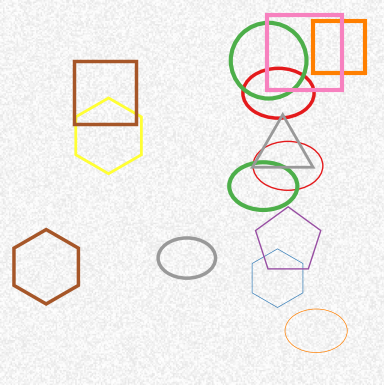[{"shape": "oval", "thickness": 2.5, "radius": 0.46, "center": [0.723, 0.758]}, {"shape": "oval", "thickness": 1, "radius": 0.45, "center": [0.748, 0.569]}, {"shape": "hexagon", "thickness": 0.5, "radius": 0.38, "center": [0.721, 0.277]}, {"shape": "oval", "thickness": 3, "radius": 0.44, "center": [0.684, 0.517]}, {"shape": "circle", "thickness": 3, "radius": 0.49, "center": [0.698, 0.842]}, {"shape": "pentagon", "thickness": 1, "radius": 0.45, "center": [0.748, 0.374]}, {"shape": "oval", "thickness": 0.5, "radius": 0.4, "center": [0.821, 0.141]}, {"shape": "square", "thickness": 3, "radius": 0.34, "center": [0.88, 0.878]}, {"shape": "hexagon", "thickness": 2, "radius": 0.49, "center": [0.282, 0.647]}, {"shape": "hexagon", "thickness": 2.5, "radius": 0.48, "center": [0.12, 0.307]}, {"shape": "square", "thickness": 2.5, "radius": 0.41, "center": [0.273, 0.76]}, {"shape": "square", "thickness": 3, "radius": 0.49, "center": [0.791, 0.863]}, {"shape": "oval", "thickness": 2.5, "radius": 0.37, "center": [0.485, 0.33]}, {"shape": "triangle", "thickness": 2, "radius": 0.45, "center": [0.734, 0.611]}]